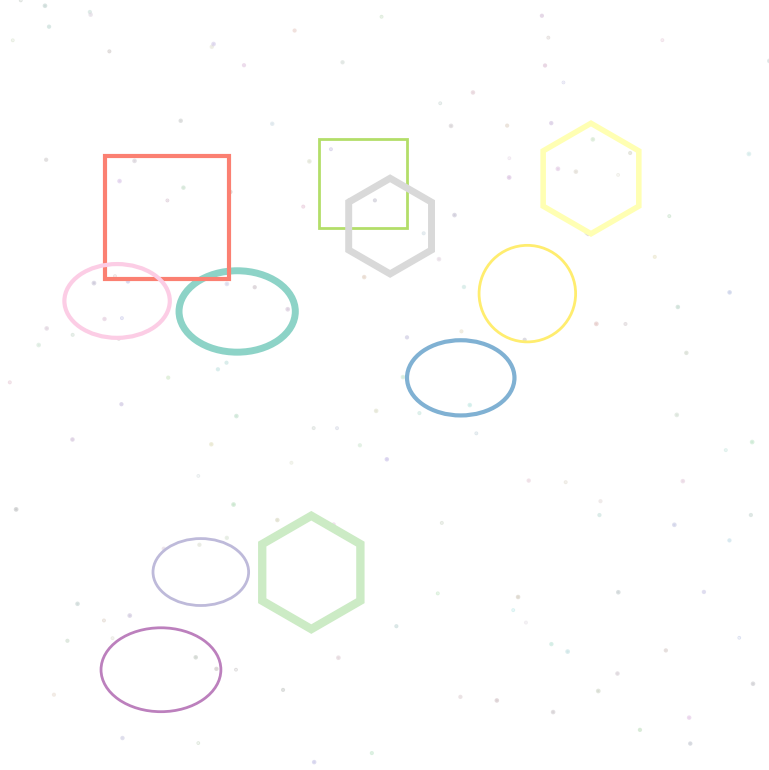[{"shape": "oval", "thickness": 2.5, "radius": 0.38, "center": [0.308, 0.596]}, {"shape": "hexagon", "thickness": 2, "radius": 0.36, "center": [0.768, 0.768]}, {"shape": "oval", "thickness": 1, "radius": 0.31, "center": [0.261, 0.257]}, {"shape": "square", "thickness": 1.5, "radius": 0.4, "center": [0.217, 0.718]}, {"shape": "oval", "thickness": 1.5, "radius": 0.35, "center": [0.598, 0.509]}, {"shape": "square", "thickness": 1, "radius": 0.29, "center": [0.472, 0.762]}, {"shape": "oval", "thickness": 1.5, "radius": 0.34, "center": [0.152, 0.609]}, {"shape": "hexagon", "thickness": 2.5, "radius": 0.31, "center": [0.507, 0.706]}, {"shape": "oval", "thickness": 1, "radius": 0.39, "center": [0.209, 0.13]}, {"shape": "hexagon", "thickness": 3, "radius": 0.37, "center": [0.404, 0.257]}, {"shape": "circle", "thickness": 1, "radius": 0.31, "center": [0.685, 0.619]}]